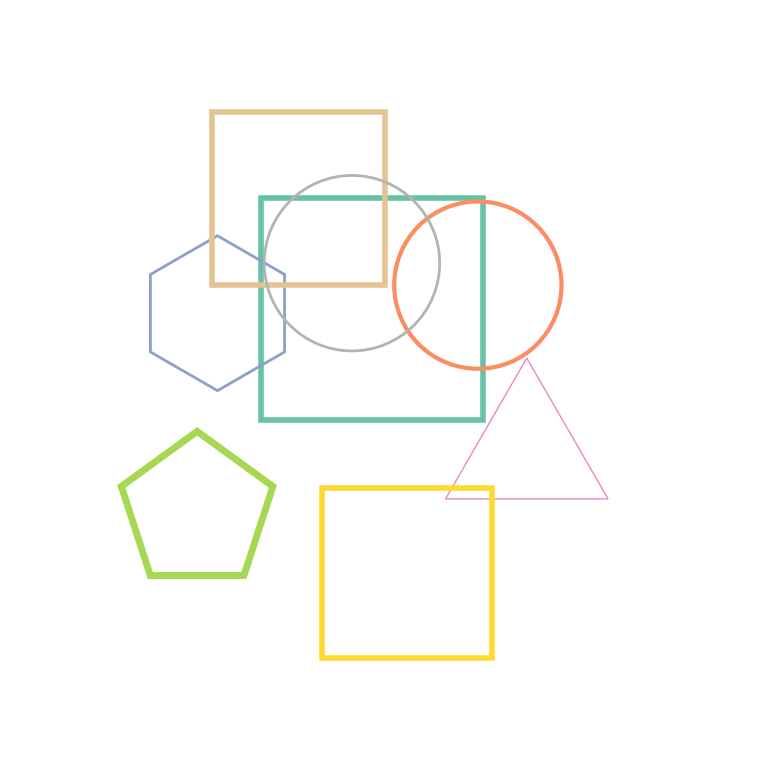[{"shape": "square", "thickness": 2, "radius": 0.72, "center": [0.483, 0.599]}, {"shape": "circle", "thickness": 1.5, "radius": 0.54, "center": [0.621, 0.63]}, {"shape": "hexagon", "thickness": 1, "radius": 0.5, "center": [0.282, 0.593]}, {"shape": "triangle", "thickness": 0.5, "radius": 0.61, "center": [0.684, 0.413]}, {"shape": "pentagon", "thickness": 2.5, "radius": 0.52, "center": [0.256, 0.336]}, {"shape": "square", "thickness": 2, "radius": 0.55, "center": [0.528, 0.256]}, {"shape": "square", "thickness": 2, "radius": 0.56, "center": [0.387, 0.742]}, {"shape": "circle", "thickness": 1, "radius": 0.57, "center": [0.457, 0.658]}]